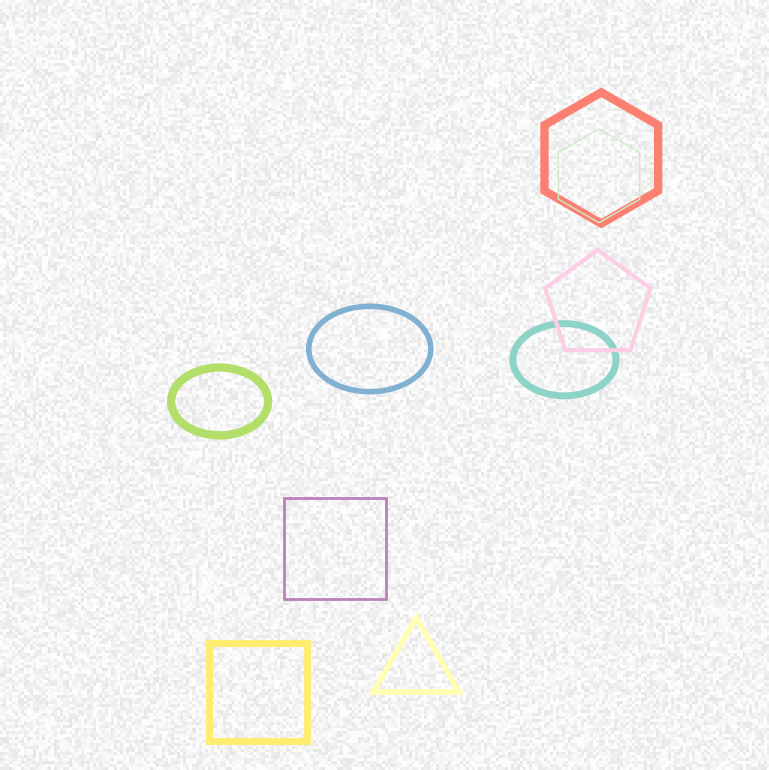[{"shape": "oval", "thickness": 2.5, "radius": 0.33, "center": [0.733, 0.533]}, {"shape": "triangle", "thickness": 2, "radius": 0.32, "center": [0.54, 0.134]}, {"shape": "hexagon", "thickness": 3, "radius": 0.43, "center": [0.781, 0.795]}, {"shape": "oval", "thickness": 2, "radius": 0.4, "center": [0.48, 0.547]}, {"shape": "oval", "thickness": 3, "radius": 0.31, "center": [0.285, 0.479]}, {"shape": "pentagon", "thickness": 1.5, "radius": 0.36, "center": [0.776, 0.603]}, {"shape": "square", "thickness": 1, "radius": 0.33, "center": [0.435, 0.288]}, {"shape": "hexagon", "thickness": 0.5, "radius": 0.3, "center": [0.778, 0.772]}, {"shape": "square", "thickness": 2.5, "radius": 0.32, "center": [0.335, 0.101]}]